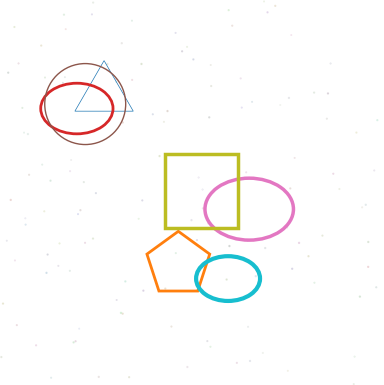[{"shape": "triangle", "thickness": 0.5, "radius": 0.44, "center": [0.27, 0.755]}, {"shape": "pentagon", "thickness": 2, "radius": 0.43, "center": [0.463, 0.313]}, {"shape": "oval", "thickness": 2, "radius": 0.47, "center": [0.2, 0.718]}, {"shape": "circle", "thickness": 1, "radius": 0.53, "center": [0.221, 0.73]}, {"shape": "oval", "thickness": 2.5, "radius": 0.57, "center": [0.647, 0.457]}, {"shape": "square", "thickness": 2.5, "radius": 0.47, "center": [0.524, 0.504]}, {"shape": "oval", "thickness": 3, "radius": 0.42, "center": [0.592, 0.276]}]